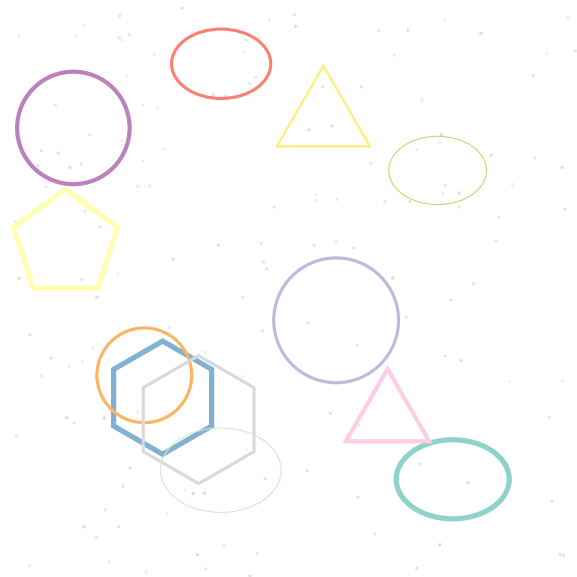[{"shape": "oval", "thickness": 2.5, "radius": 0.49, "center": [0.784, 0.169]}, {"shape": "pentagon", "thickness": 2.5, "radius": 0.47, "center": [0.113, 0.576]}, {"shape": "circle", "thickness": 1.5, "radius": 0.54, "center": [0.582, 0.445]}, {"shape": "oval", "thickness": 1.5, "radius": 0.43, "center": [0.383, 0.889]}, {"shape": "hexagon", "thickness": 2.5, "radius": 0.49, "center": [0.282, 0.311]}, {"shape": "circle", "thickness": 1.5, "radius": 0.41, "center": [0.25, 0.349]}, {"shape": "oval", "thickness": 0.5, "radius": 0.42, "center": [0.758, 0.704]}, {"shape": "triangle", "thickness": 2, "radius": 0.42, "center": [0.671, 0.277]}, {"shape": "hexagon", "thickness": 1.5, "radius": 0.55, "center": [0.344, 0.272]}, {"shape": "circle", "thickness": 2, "radius": 0.49, "center": [0.127, 0.778]}, {"shape": "oval", "thickness": 0.5, "radius": 0.52, "center": [0.382, 0.185]}, {"shape": "triangle", "thickness": 1, "radius": 0.47, "center": [0.56, 0.792]}]